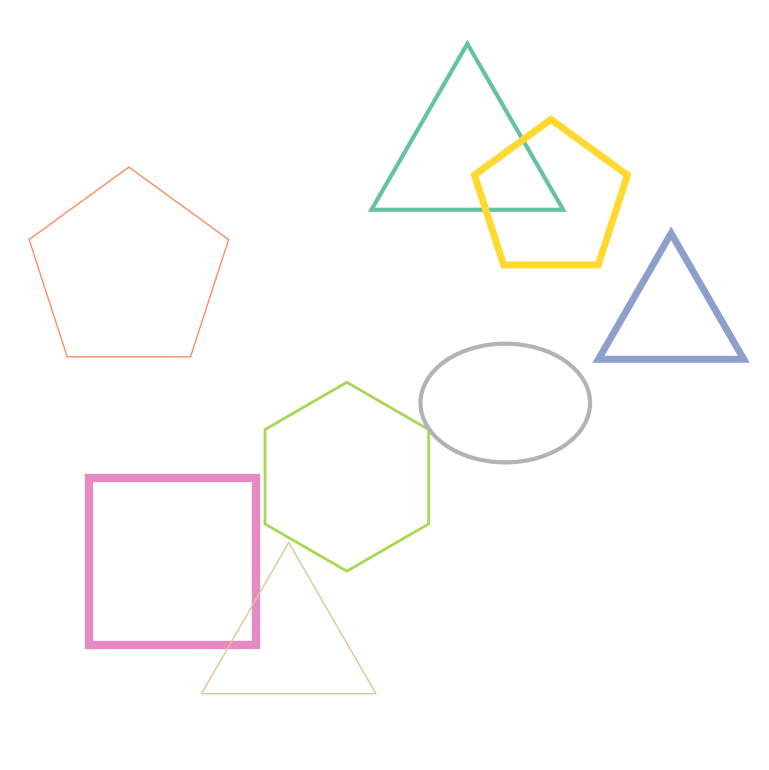[{"shape": "triangle", "thickness": 1.5, "radius": 0.72, "center": [0.607, 0.799]}, {"shape": "pentagon", "thickness": 0.5, "radius": 0.68, "center": [0.167, 0.647]}, {"shape": "triangle", "thickness": 2.5, "radius": 0.54, "center": [0.872, 0.588]}, {"shape": "square", "thickness": 3, "radius": 0.54, "center": [0.224, 0.271]}, {"shape": "hexagon", "thickness": 1, "radius": 0.61, "center": [0.45, 0.381]}, {"shape": "pentagon", "thickness": 2.5, "radius": 0.52, "center": [0.715, 0.74]}, {"shape": "triangle", "thickness": 0.5, "radius": 0.65, "center": [0.375, 0.164]}, {"shape": "oval", "thickness": 1.5, "radius": 0.55, "center": [0.656, 0.477]}]